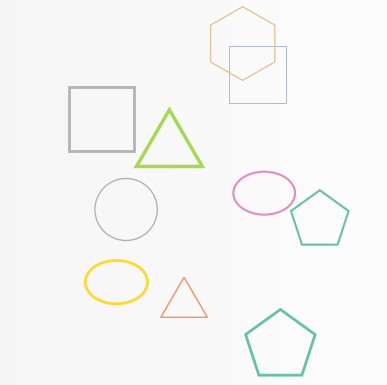[{"shape": "pentagon", "thickness": 1.5, "radius": 0.39, "center": [0.825, 0.428]}, {"shape": "pentagon", "thickness": 2, "radius": 0.47, "center": [0.724, 0.102]}, {"shape": "triangle", "thickness": 1, "radius": 0.35, "center": [0.475, 0.211]}, {"shape": "square", "thickness": 0.5, "radius": 0.37, "center": [0.664, 0.807]}, {"shape": "oval", "thickness": 1.5, "radius": 0.4, "center": [0.682, 0.498]}, {"shape": "triangle", "thickness": 2.5, "radius": 0.49, "center": [0.437, 0.617]}, {"shape": "oval", "thickness": 2, "radius": 0.4, "center": [0.3, 0.267]}, {"shape": "hexagon", "thickness": 1, "radius": 0.48, "center": [0.626, 0.887]}, {"shape": "square", "thickness": 2, "radius": 0.42, "center": [0.262, 0.692]}, {"shape": "circle", "thickness": 1, "radius": 0.4, "center": [0.325, 0.456]}]